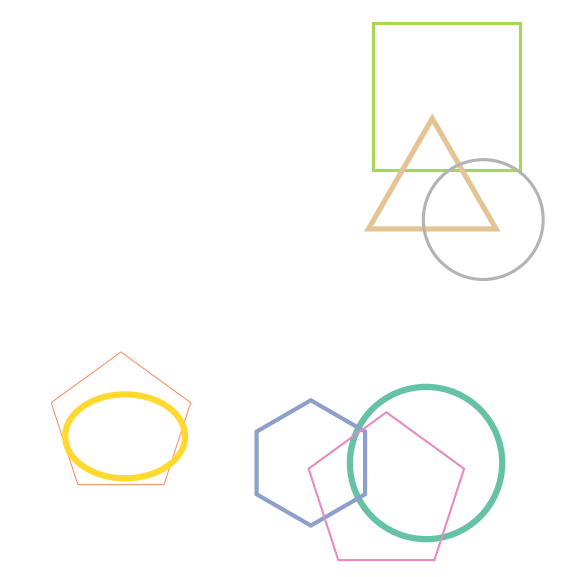[{"shape": "circle", "thickness": 3, "radius": 0.66, "center": [0.738, 0.197]}, {"shape": "pentagon", "thickness": 0.5, "radius": 0.63, "center": [0.209, 0.263]}, {"shape": "hexagon", "thickness": 2, "radius": 0.54, "center": [0.538, 0.198]}, {"shape": "pentagon", "thickness": 1, "radius": 0.71, "center": [0.669, 0.144]}, {"shape": "square", "thickness": 1.5, "radius": 0.64, "center": [0.773, 0.832]}, {"shape": "oval", "thickness": 3, "radius": 0.52, "center": [0.217, 0.244]}, {"shape": "triangle", "thickness": 2.5, "radius": 0.64, "center": [0.749, 0.666]}, {"shape": "circle", "thickness": 1.5, "radius": 0.52, "center": [0.837, 0.619]}]